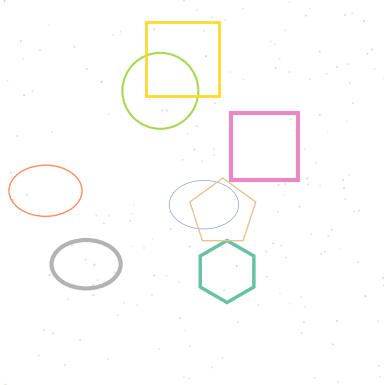[{"shape": "hexagon", "thickness": 2.5, "radius": 0.4, "center": [0.59, 0.295]}, {"shape": "oval", "thickness": 1, "radius": 0.47, "center": [0.118, 0.505]}, {"shape": "oval", "thickness": 0.5, "radius": 0.45, "center": [0.53, 0.468]}, {"shape": "square", "thickness": 3, "radius": 0.44, "center": [0.686, 0.62]}, {"shape": "circle", "thickness": 1.5, "radius": 0.49, "center": [0.417, 0.764]}, {"shape": "square", "thickness": 2, "radius": 0.48, "center": [0.474, 0.846]}, {"shape": "pentagon", "thickness": 1, "radius": 0.45, "center": [0.579, 0.448]}, {"shape": "oval", "thickness": 3, "radius": 0.45, "center": [0.224, 0.314]}]